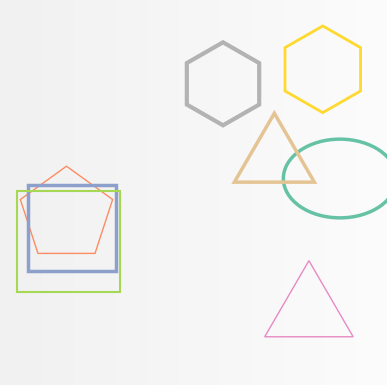[{"shape": "oval", "thickness": 2.5, "radius": 0.73, "center": [0.877, 0.536]}, {"shape": "pentagon", "thickness": 1, "radius": 0.63, "center": [0.172, 0.443]}, {"shape": "square", "thickness": 2.5, "radius": 0.56, "center": [0.186, 0.408]}, {"shape": "triangle", "thickness": 1, "radius": 0.66, "center": [0.797, 0.191]}, {"shape": "square", "thickness": 1.5, "radius": 0.66, "center": [0.177, 0.373]}, {"shape": "hexagon", "thickness": 2, "radius": 0.56, "center": [0.833, 0.82]}, {"shape": "triangle", "thickness": 2.5, "radius": 0.6, "center": [0.708, 0.586]}, {"shape": "hexagon", "thickness": 3, "radius": 0.54, "center": [0.575, 0.782]}]